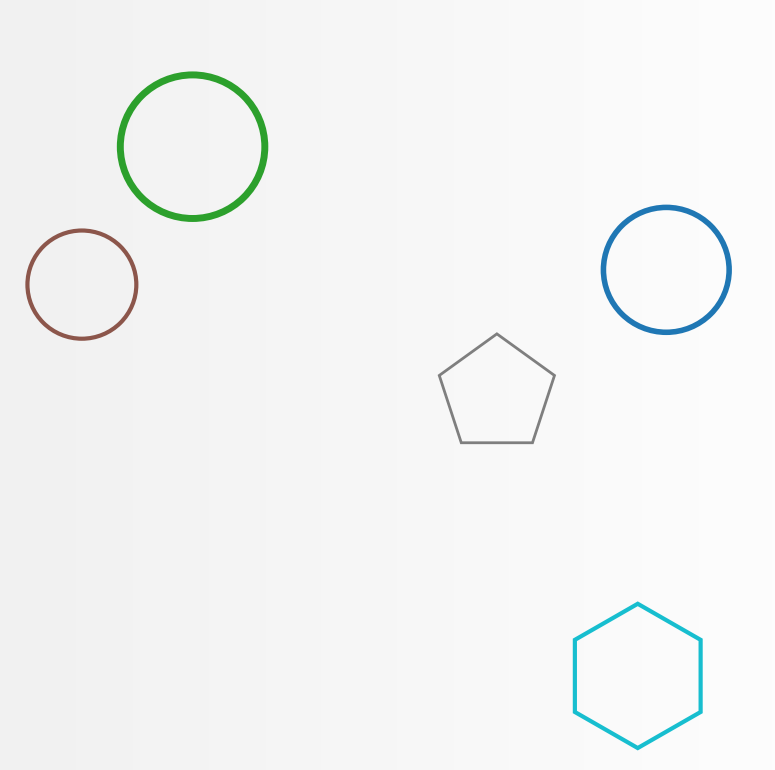[{"shape": "circle", "thickness": 2, "radius": 0.41, "center": [0.86, 0.65]}, {"shape": "circle", "thickness": 2.5, "radius": 0.47, "center": [0.248, 0.809]}, {"shape": "circle", "thickness": 1.5, "radius": 0.35, "center": [0.106, 0.63]}, {"shape": "pentagon", "thickness": 1, "radius": 0.39, "center": [0.641, 0.488]}, {"shape": "hexagon", "thickness": 1.5, "radius": 0.47, "center": [0.823, 0.122]}]